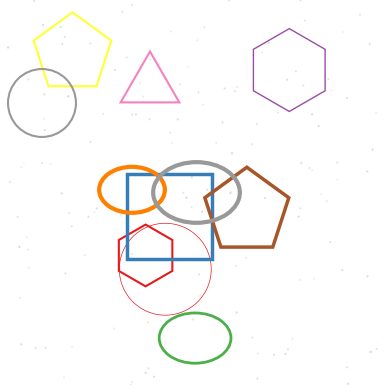[{"shape": "circle", "thickness": 0.5, "radius": 0.6, "center": [0.429, 0.301]}, {"shape": "hexagon", "thickness": 1.5, "radius": 0.4, "center": [0.378, 0.336]}, {"shape": "square", "thickness": 2.5, "radius": 0.55, "center": [0.44, 0.438]}, {"shape": "oval", "thickness": 2, "radius": 0.47, "center": [0.507, 0.122]}, {"shape": "hexagon", "thickness": 1, "radius": 0.54, "center": [0.751, 0.818]}, {"shape": "oval", "thickness": 3, "radius": 0.43, "center": [0.343, 0.507]}, {"shape": "pentagon", "thickness": 1.5, "radius": 0.53, "center": [0.188, 0.862]}, {"shape": "pentagon", "thickness": 2.5, "radius": 0.57, "center": [0.641, 0.451]}, {"shape": "triangle", "thickness": 1.5, "radius": 0.44, "center": [0.39, 0.778]}, {"shape": "circle", "thickness": 1.5, "radius": 0.44, "center": [0.109, 0.732]}, {"shape": "oval", "thickness": 3, "radius": 0.56, "center": [0.51, 0.5]}]